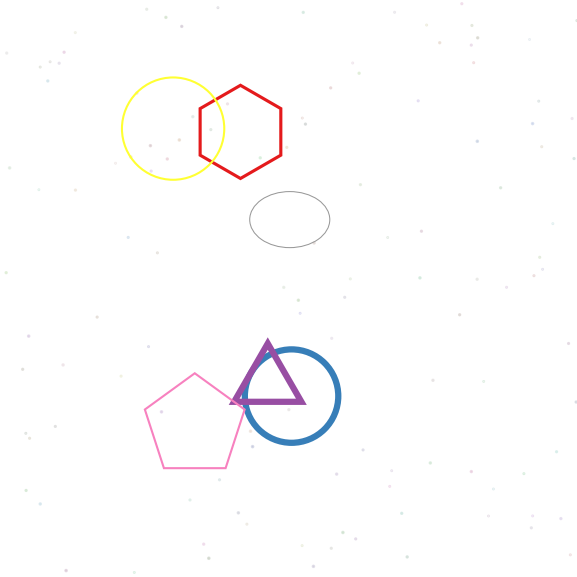[{"shape": "hexagon", "thickness": 1.5, "radius": 0.4, "center": [0.416, 0.771]}, {"shape": "circle", "thickness": 3, "radius": 0.4, "center": [0.505, 0.313]}, {"shape": "triangle", "thickness": 3, "radius": 0.34, "center": [0.464, 0.337]}, {"shape": "circle", "thickness": 1, "radius": 0.44, "center": [0.3, 0.776]}, {"shape": "pentagon", "thickness": 1, "radius": 0.45, "center": [0.337, 0.262]}, {"shape": "oval", "thickness": 0.5, "radius": 0.35, "center": [0.502, 0.619]}]